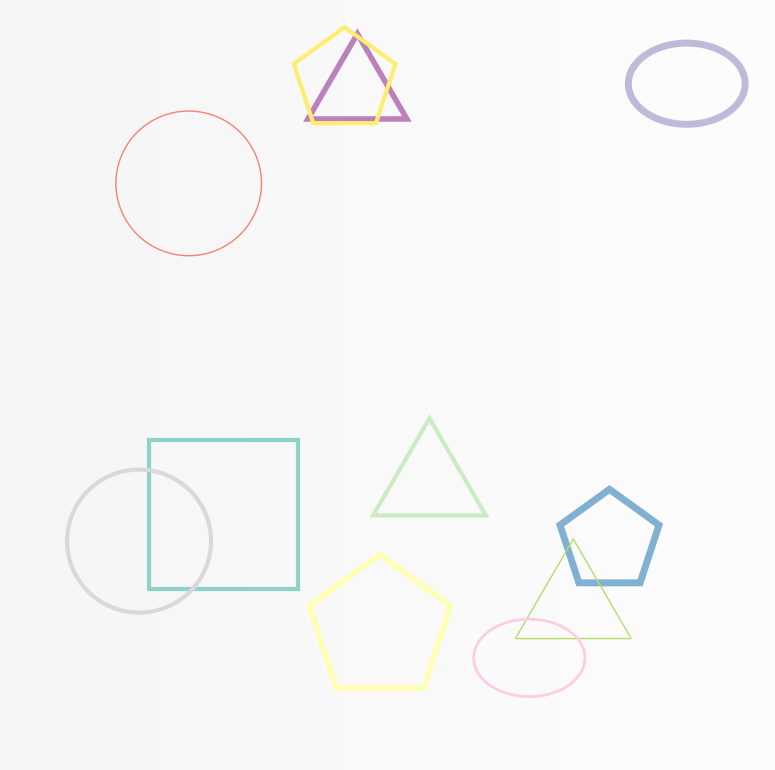[{"shape": "square", "thickness": 1.5, "radius": 0.48, "center": [0.289, 0.332]}, {"shape": "pentagon", "thickness": 2, "radius": 0.48, "center": [0.49, 0.184]}, {"shape": "oval", "thickness": 2.5, "radius": 0.38, "center": [0.886, 0.891]}, {"shape": "circle", "thickness": 0.5, "radius": 0.47, "center": [0.243, 0.762]}, {"shape": "pentagon", "thickness": 2.5, "radius": 0.34, "center": [0.786, 0.297]}, {"shape": "triangle", "thickness": 0.5, "radius": 0.43, "center": [0.74, 0.214]}, {"shape": "oval", "thickness": 1, "radius": 0.36, "center": [0.683, 0.146]}, {"shape": "circle", "thickness": 1.5, "radius": 0.46, "center": [0.179, 0.297]}, {"shape": "triangle", "thickness": 2, "radius": 0.37, "center": [0.461, 0.882]}, {"shape": "triangle", "thickness": 1.5, "radius": 0.42, "center": [0.554, 0.373]}, {"shape": "pentagon", "thickness": 1.5, "radius": 0.34, "center": [0.445, 0.896]}]